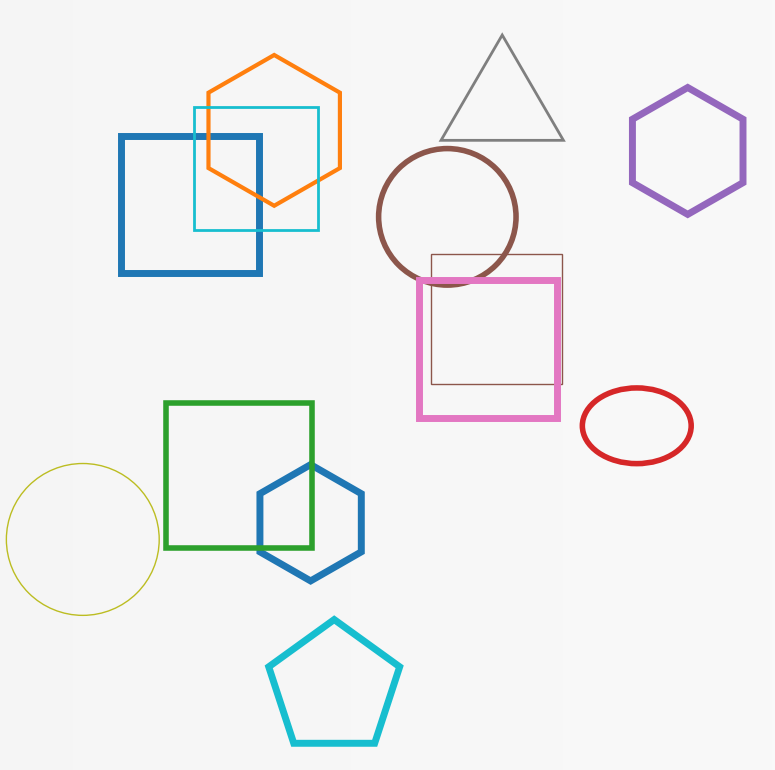[{"shape": "square", "thickness": 2.5, "radius": 0.45, "center": [0.245, 0.734]}, {"shape": "hexagon", "thickness": 2.5, "radius": 0.38, "center": [0.401, 0.321]}, {"shape": "hexagon", "thickness": 1.5, "radius": 0.49, "center": [0.354, 0.831]}, {"shape": "square", "thickness": 2, "radius": 0.47, "center": [0.308, 0.382]}, {"shape": "oval", "thickness": 2, "radius": 0.35, "center": [0.822, 0.447]}, {"shape": "hexagon", "thickness": 2.5, "radius": 0.41, "center": [0.887, 0.804]}, {"shape": "circle", "thickness": 2, "radius": 0.44, "center": [0.577, 0.718]}, {"shape": "square", "thickness": 0.5, "radius": 0.42, "center": [0.641, 0.586]}, {"shape": "square", "thickness": 2.5, "radius": 0.45, "center": [0.63, 0.547]}, {"shape": "triangle", "thickness": 1, "radius": 0.46, "center": [0.648, 0.863]}, {"shape": "circle", "thickness": 0.5, "radius": 0.49, "center": [0.107, 0.299]}, {"shape": "square", "thickness": 1, "radius": 0.4, "center": [0.33, 0.781]}, {"shape": "pentagon", "thickness": 2.5, "radius": 0.44, "center": [0.431, 0.107]}]